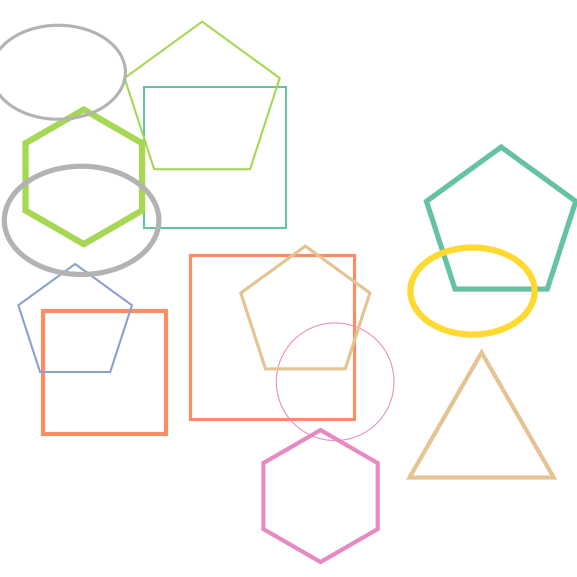[{"shape": "square", "thickness": 1, "radius": 0.61, "center": [0.372, 0.726]}, {"shape": "pentagon", "thickness": 2.5, "radius": 0.68, "center": [0.868, 0.609]}, {"shape": "square", "thickness": 1.5, "radius": 0.71, "center": [0.471, 0.415]}, {"shape": "square", "thickness": 2, "radius": 0.53, "center": [0.181, 0.354]}, {"shape": "pentagon", "thickness": 1, "radius": 0.52, "center": [0.13, 0.439]}, {"shape": "hexagon", "thickness": 2, "radius": 0.57, "center": [0.555, 0.14]}, {"shape": "circle", "thickness": 0.5, "radius": 0.51, "center": [0.58, 0.338]}, {"shape": "hexagon", "thickness": 3, "radius": 0.58, "center": [0.145, 0.693]}, {"shape": "pentagon", "thickness": 1, "radius": 0.71, "center": [0.35, 0.82]}, {"shape": "oval", "thickness": 3, "radius": 0.54, "center": [0.818, 0.495]}, {"shape": "triangle", "thickness": 2, "radius": 0.72, "center": [0.834, 0.244]}, {"shape": "pentagon", "thickness": 1.5, "radius": 0.59, "center": [0.529, 0.456]}, {"shape": "oval", "thickness": 1.5, "radius": 0.58, "center": [0.101, 0.874]}, {"shape": "oval", "thickness": 2.5, "radius": 0.67, "center": [0.141, 0.618]}]